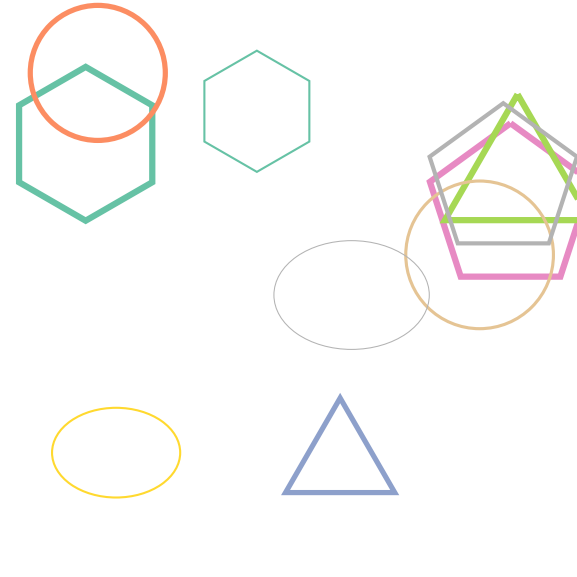[{"shape": "hexagon", "thickness": 3, "radius": 0.67, "center": [0.148, 0.75]}, {"shape": "hexagon", "thickness": 1, "radius": 0.52, "center": [0.445, 0.806]}, {"shape": "circle", "thickness": 2.5, "radius": 0.58, "center": [0.169, 0.873]}, {"shape": "triangle", "thickness": 2.5, "radius": 0.55, "center": [0.589, 0.201]}, {"shape": "pentagon", "thickness": 3, "radius": 0.73, "center": [0.884, 0.639]}, {"shape": "triangle", "thickness": 3, "radius": 0.73, "center": [0.896, 0.691]}, {"shape": "oval", "thickness": 1, "radius": 0.55, "center": [0.201, 0.215]}, {"shape": "circle", "thickness": 1.5, "radius": 0.64, "center": [0.83, 0.558]}, {"shape": "pentagon", "thickness": 2, "radius": 0.67, "center": [0.871, 0.686]}, {"shape": "oval", "thickness": 0.5, "radius": 0.67, "center": [0.609, 0.488]}]